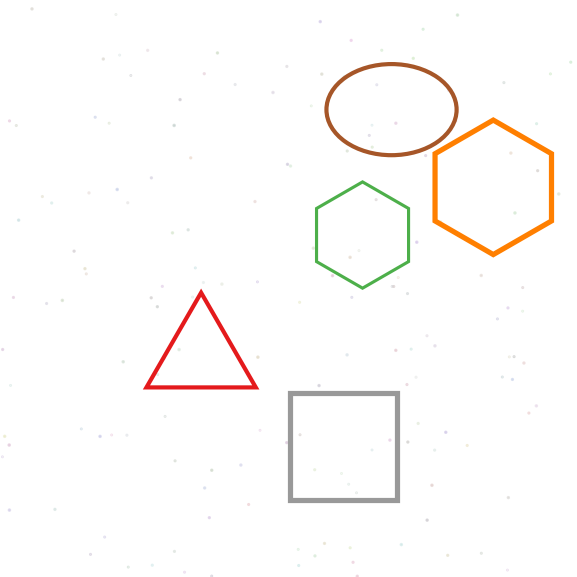[{"shape": "triangle", "thickness": 2, "radius": 0.55, "center": [0.348, 0.383]}, {"shape": "hexagon", "thickness": 1.5, "radius": 0.46, "center": [0.628, 0.592]}, {"shape": "hexagon", "thickness": 2.5, "radius": 0.58, "center": [0.854, 0.675]}, {"shape": "oval", "thickness": 2, "radius": 0.56, "center": [0.678, 0.809]}, {"shape": "square", "thickness": 2.5, "radius": 0.46, "center": [0.595, 0.226]}]